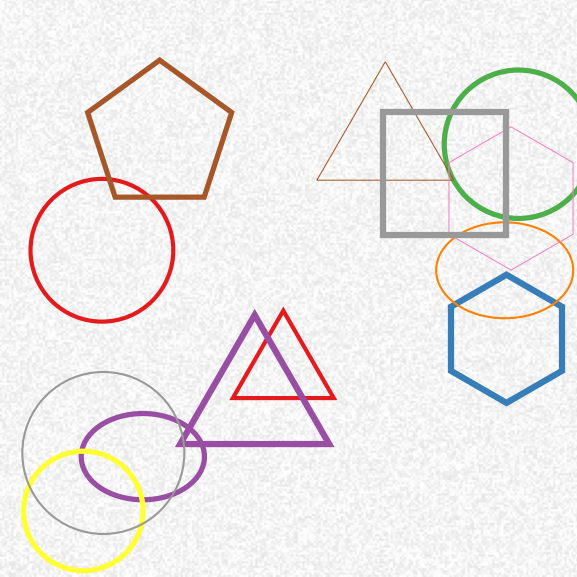[{"shape": "circle", "thickness": 2, "radius": 0.62, "center": [0.176, 0.566]}, {"shape": "triangle", "thickness": 2, "radius": 0.5, "center": [0.491, 0.36]}, {"shape": "hexagon", "thickness": 3, "radius": 0.55, "center": [0.877, 0.412]}, {"shape": "circle", "thickness": 2.5, "radius": 0.64, "center": [0.898, 0.749]}, {"shape": "triangle", "thickness": 3, "radius": 0.74, "center": [0.441, 0.305]}, {"shape": "oval", "thickness": 2.5, "radius": 0.53, "center": [0.247, 0.208]}, {"shape": "oval", "thickness": 1, "radius": 0.59, "center": [0.874, 0.531]}, {"shape": "circle", "thickness": 2.5, "radius": 0.52, "center": [0.144, 0.114]}, {"shape": "pentagon", "thickness": 2.5, "radius": 0.66, "center": [0.276, 0.764]}, {"shape": "triangle", "thickness": 0.5, "radius": 0.68, "center": [0.667, 0.755]}, {"shape": "hexagon", "thickness": 0.5, "radius": 0.62, "center": [0.885, 0.656]}, {"shape": "square", "thickness": 3, "radius": 0.53, "center": [0.77, 0.699]}, {"shape": "circle", "thickness": 1, "radius": 0.7, "center": [0.179, 0.215]}]